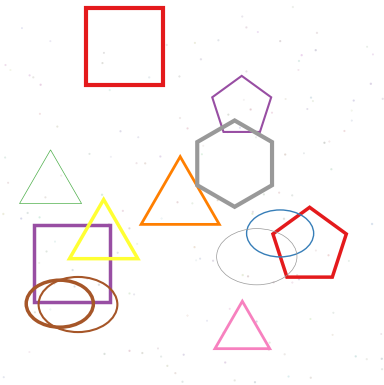[{"shape": "square", "thickness": 3, "radius": 0.5, "center": [0.325, 0.879]}, {"shape": "pentagon", "thickness": 2.5, "radius": 0.5, "center": [0.804, 0.361]}, {"shape": "oval", "thickness": 1, "radius": 0.44, "center": [0.728, 0.394]}, {"shape": "triangle", "thickness": 0.5, "radius": 0.47, "center": [0.131, 0.518]}, {"shape": "pentagon", "thickness": 1.5, "radius": 0.4, "center": [0.628, 0.722]}, {"shape": "square", "thickness": 2.5, "radius": 0.5, "center": [0.187, 0.315]}, {"shape": "triangle", "thickness": 2, "radius": 0.59, "center": [0.468, 0.476]}, {"shape": "triangle", "thickness": 2.5, "radius": 0.51, "center": [0.269, 0.379]}, {"shape": "oval", "thickness": 1.5, "radius": 0.51, "center": [0.203, 0.209]}, {"shape": "oval", "thickness": 2.5, "radius": 0.44, "center": [0.155, 0.211]}, {"shape": "triangle", "thickness": 2, "radius": 0.41, "center": [0.629, 0.135]}, {"shape": "oval", "thickness": 0.5, "radius": 0.52, "center": [0.667, 0.333]}, {"shape": "hexagon", "thickness": 3, "radius": 0.56, "center": [0.609, 0.575]}]